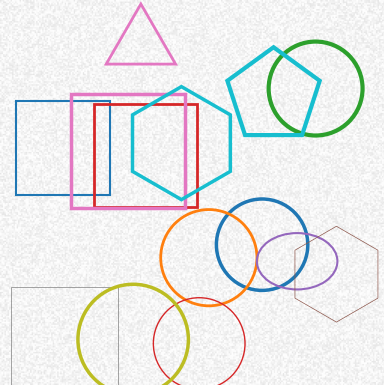[{"shape": "circle", "thickness": 2.5, "radius": 0.59, "center": [0.681, 0.364]}, {"shape": "square", "thickness": 1.5, "radius": 0.61, "center": [0.163, 0.615]}, {"shape": "circle", "thickness": 2, "radius": 0.63, "center": [0.542, 0.331]}, {"shape": "circle", "thickness": 3, "radius": 0.61, "center": [0.82, 0.77]}, {"shape": "circle", "thickness": 1, "radius": 0.6, "center": [0.517, 0.108]}, {"shape": "square", "thickness": 2, "radius": 0.67, "center": [0.378, 0.596]}, {"shape": "oval", "thickness": 1.5, "radius": 0.52, "center": [0.772, 0.321]}, {"shape": "hexagon", "thickness": 0.5, "radius": 0.62, "center": [0.874, 0.288]}, {"shape": "triangle", "thickness": 2, "radius": 0.52, "center": [0.366, 0.886]}, {"shape": "square", "thickness": 2.5, "radius": 0.75, "center": [0.332, 0.608]}, {"shape": "square", "thickness": 0.5, "radius": 0.69, "center": [0.167, 0.116]}, {"shape": "circle", "thickness": 2.5, "radius": 0.72, "center": [0.346, 0.118]}, {"shape": "hexagon", "thickness": 2.5, "radius": 0.73, "center": [0.471, 0.628]}, {"shape": "pentagon", "thickness": 3, "radius": 0.63, "center": [0.711, 0.751]}]